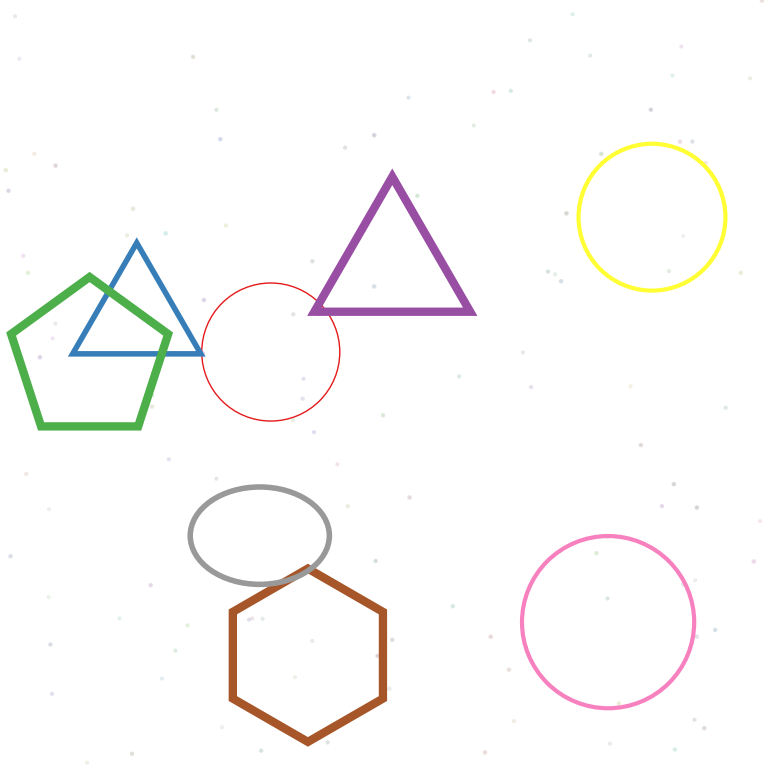[{"shape": "circle", "thickness": 0.5, "radius": 0.45, "center": [0.352, 0.543]}, {"shape": "triangle", "thickness": 2, "radius": 0.48, "center": [0.178, 0.588]}, {"shape": "pentagon", "thickness": 3, "radius": 0.54, "center": [0.116, 0.533]}, {"shape": "triangle", "thickness": 3, "radius": 0.58, "center": [0.509, 0.654]}, {"shape": "circle", "thickness": 1.5, "radius": 0.48, "center": [0.847, 0.718]}, {"shape": "hexagon", "thickness": 3, "radius": 0.56, "center": [0.4, 0.149]}, {"shape": "circle", "thickness": 1.5, "radius": 0.56, "center": [0.79, 0.192]}, {"shape": "oval", "thickness": 2, "radius": 0.45, "center": [0.337, 0.304]}]